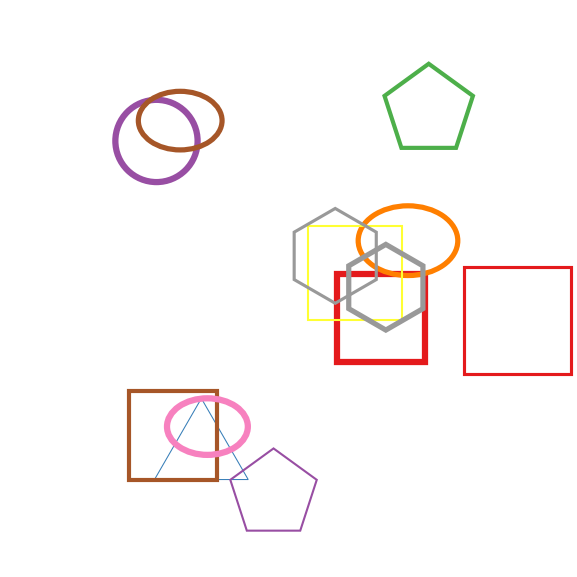[{"shape": "square", "thickness": 3, "radius": 0.38, "center": [0.66, 0.449]}, {"shape": "square", "thickness": 1.5, "radius": 0.46, "center": [0.897, 0.444]}, {"shape": "triangle", "thickness": 0.5, "radius": 0.47, "center": [0.349, 0.216]}, {"shape": "pentagon", "thickness": 2, "radius": 0.4, "center": [0.742, 0.808]}, {"shape": "circle", "thickness": 3, "radius": 0.36, "center": [0.271, 0.755]}, {"shape": "pentagon", "thickness": 1, "radius": 0.39, "center": [0.474, 0.144]}, {"shape": "oval", "thickness": 2.5, "radius": 0.43, "center": [0.706, 0.582]}, {"shape": "square", "thickness": 1, "radius": 0.41, "center": [0.614, 0.527]}, {"shape": "oval", "thickness": 2.5, "radius": 0.36, "center": [0.312, 0.79]}, {"shape": "square", "thickness": 2, "radius": 0.38, "center": [0.3, 0.245]}, {"shape": "oval", "thickness": 3, "radius": 0.35, "center": [0.359, 0.26]}, {"shape": "hexagon", "thickness": 1.5, "radius": 0.41, "center": [0.58, 0.556]}, {"shape": "hexagon", "thickness": 2.5, "radius": 0.37, "center": [0.668, 0.502]}]